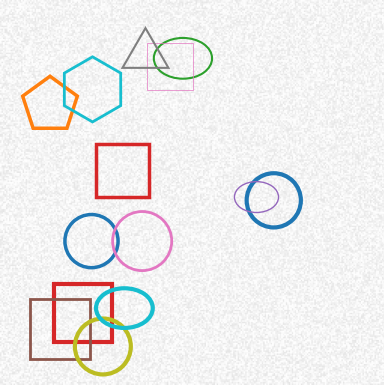[{"shape": "circle", "thickness": 3, "radius": 0.35, "center": [0.711, 0.48]}, {"shape": "circle", "thickness": 2.5, "radius": 0.35, "center": [0.238, 0.374]}, {"shape": "pentagon", "thickness": 2.5, "radius": 0.37, "center": [0.13, 0.727]}, {"shape": "oval", "thickness": 1.5, "radius": 0.38, "center": [0.475, 0.849]}, {"shape": "square", "thickness": 2.5, "radius": 0.35, "center": [0.318, 0.557]}, {"shape": "square", "thickness": 3, "radius": 0.37, "center": [0.216, 0.188]}, {"shape": "oval", "thickness": 1, "radius": 0.29, "center": [0.666, 0.488]}, {"shape": "square", "thickness": 2, "radius": 0.39, "center": [0.155, 0.146]}, {"shape": "circle", "thickness": 2, "radius": 0.38, "center": [0.369, 0.374]}, {"shape": "square", "thickness": 0.5, "radius": 0.3, "center": [0.442, 0.828]}, {"shape": "triangle", "thickness": 1.5, "radius": 0.34, "center": [0.378, 0.858]}, {"shape": "circle", "thickness": 3, "radius": 0.36, "center": [0.267, 0.1]}, {"shape": "oval", "thickness": 3, "radius": 0.37, "center": [0.323, 0.2]}, {"shape": "hexagon", "thickness": 2, "radius": 0.42, "center": [0.24, 0.768]}]